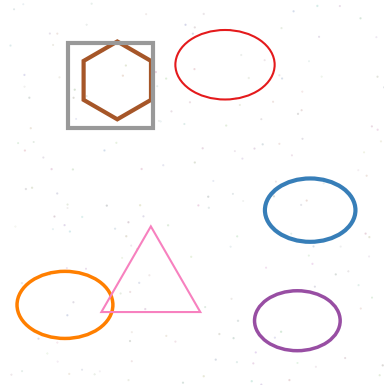[{"shape": "oval", "thickness": 1.5, "radius": 0.64, "center": [0.584, 0.832]}, {"shape": "oval", "thickness": 3, "radius": 0.59, "center": [0.806, 0.454]}, {"shape": "oval", "thickness": 2.5, "radius": 0.56, "center": [0.772, 0.167]}, {"shape": "oval", "thickness": 2.5, "radius": 0.62, "center": [0.169, 0.208]}, {"shape": "hexagon", "thickness": 3, "radius": 0.51, "center": [0.305, 0.791]}, {"shape": "triangle", "thickness": 1.5, "radius": 0.74, "center": [0.392, 0.264]}, {"shape": "square", "thickness": 3, "radius": 0.55, "center": [0.288, 0.778]}]